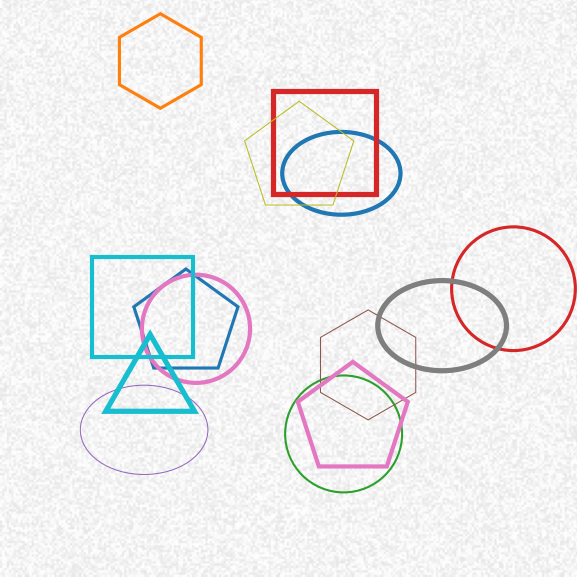[{"shape": "pentagon", "thickness": 1.5, "radius": 0.47, "center": [0.322, 0.439]}, {"shape": "oval", "thickness": 2, "radius": 0.51, "center": [0.591, 0.699]}, {"shape": "hexagon", "thickness": 1.5, "radius": 0.41, "center": [0.278, 0.893]}, {"shape": "circle", "thickness": 1, "radius": 0.51, "center": [0.595, 0.248]}, {"shape": "square", "thickness": 2.5, "radius": 0.45, "center": [0.562, 0.753]}, {"shape": "circle", "thickness": 1.5, "radius": 0.54, "center": [0.889, 0.499]}, {"shape": "oval", "thickness": 0.5, "radius": 0.55, "center": [0.25, 0.255]}, {"shape": "hexagon", "thickness": 0.5, "radius": 0.48, "center": [0.637, 0.367]}, {"shape": "circle", "thickness": 2, "radius": 0.47, "center": [0.339, 0.43]}, {"shape": "pentagon", "thickness": 2, "radius": 0.5, "center": [0.611, 0.272]}, {"shape": "oval", "thickness": 2.5, "radius": 0.56, "center": [0.766, 0.435]}, {"shape": "pentagon", "thickness": 0.5, "radius": 0.5, "center": [0.518, 0.724]}, {"shape": "triangle", "thickness": 2.5, "radius": 0.44, "center": [0.26, 0.331]}, {"shape": "square", "thickness": 2, "radius": 0.43, "center": [0.247, 0.468]}]